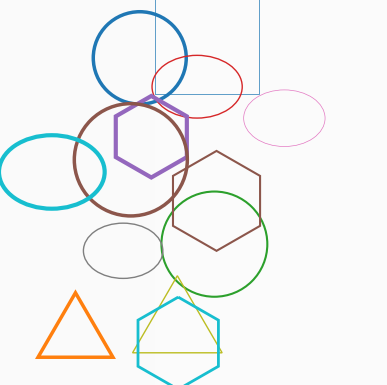[{"shape": "square", "thickness": 0.5, "radius": 0.67, "center": [0.534, 0.889]}, {"shape": "circle", "thickness": 2.5, "radius": 0.6, "center": [0.361, 0.85]}, {"shape": "triangle", "thickness": 2.5, "radius": 0.56, "center": [0.195, 0.128]}, {"shape": "circle", "thickness": 1.5, "radius": 0.68, "center": [0.553, 0.366]}, {"shape": "oval", "thickness": 1, "radius": 0.58, "center": [0.509, 0.775]}, {"shape": "hexagon", "thickness": 3, "radius": 0.53, "center": [0.39, 0.645]}, {"shape": "circle", "thickness": 2.5, "radius": 0.73, "center": [0.338, 0.585]}, {"shape": "hexagon", "thickness": 1.5, "radius": 0.65, "center": [0.559, 0.478]}, {"shape": "oval", "thickness": 0.5, "radius": 0.53, "center": [0.734, 0.693]}, {"shape": "oval", "thickness": 1, "radius": 0.51, "center": [0.318, 0.349]}, {"shape": "triangle", "thickness": 1, "radius": 0.67, "center": [0.458, 0.15]}, {"shape": "hexagon", "thickness": 2, "radius": 0.6, "center": [0.46, 0.108]}, {"shape": "oval", "thickness": 3, "radius": 0.68, "center": [0.134, 0.553]}]